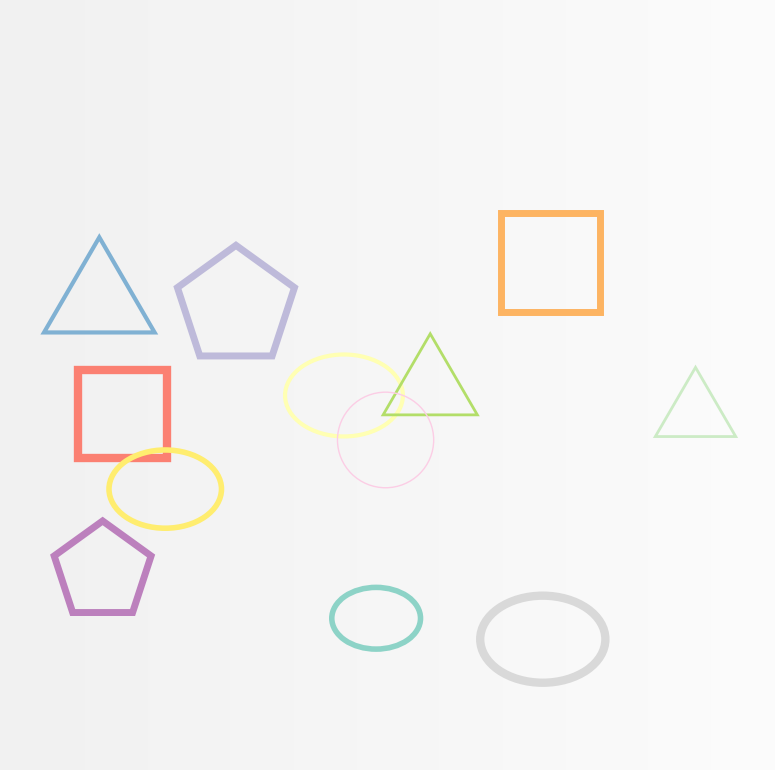[{"shape": "oval", "thickness": 2, "radius": 0.29, "center": [0.485, 0.197]}, {"shape": "oval", "thickness": 1.5, "radius": 0.38, "center": [0.444, 0.486]}, {"shape": "pentagon", "thickness": 2.5, "radius": 0.4, "center": [0.304, 0.602]}, {"shape": "square", "thickness": 3, "radius": 0.29, "center": [0.159, 0.463]}, {"shape": "triangle", "thickness": 1.5, "radius": 0.41, "center": [0.128, 0.609]}, {"shape": "square", "thickness": 2.5, "radius": 0.32, "center": [0.71, 0.659]}, {"shape": "triangle", "thickness": 1, "radius": 0.35, "center": [0.555, 0.496]}, {"shape": "circle", "thickness": 0.5, "radius": 0.31, "center": [0.498, 0.429]}, {"shape": "oval", "thickness": 3, "radius": 0.4, "center": [0.7, 0.17]}, {"shape": "pentagon", "thickness": 2.5, "radius": 0.33, "center": [0.132, 0.258]}, {"shape": "triangle", "thickness": 1, "radius": 0.3, "center": [0.897, 0.463]}, {"shape": "oval", "thickness": 2, "radius": 0.36, "center": [0.213, 0.365]}]